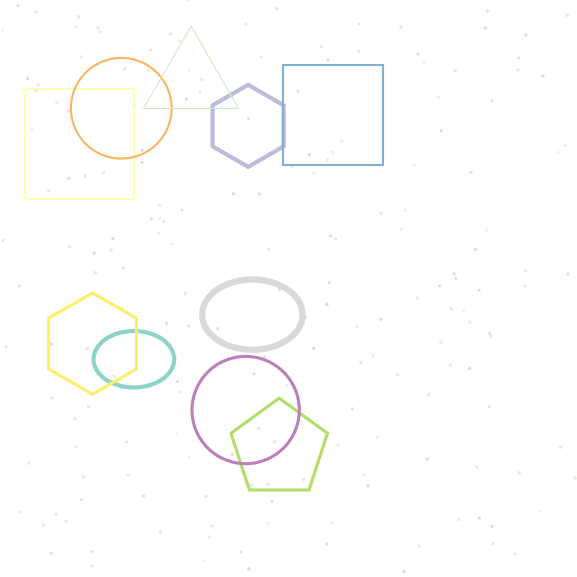[{"shape": "oval", "thickness": 2, "radius": 0.35, "center": [0.232, 0.377]}, {"shape": "square", "thickness": 1, "radius": 0.47, "center": [0.138, 0.75]}, {"shape": "hexagon", "thickness": 2, "radius": 0.36, "center": [0.43, 0.781]}, {"shape": "square", "thickness": 1, "radius": 0.43, "center": [0.577, 0.8]}, {"shape": "circle", "thickness": 1, "radius": 0.44, "center": [0.21, 0.812]}, {"shape": "pentagon", "thickness": 1.5, "radius": 0.44, "center": [0.483, 0.222]}, {"shape": "oval", "thickness": 3, "radius": 0.43, "center": [0.437, 0.454]}, {"shape": "circle", "thickness": 1.5, "radius": 0.46, "center": [0.425, 0.289]}, {"shape": "triangle", "thickness": 0.5, "radius": 0.47, "center": [0.331, 0.859]}, {"shape": "hexagon", "thickness": 1.5, "radius": 0.44, "center": [0.16, 0.404]}]